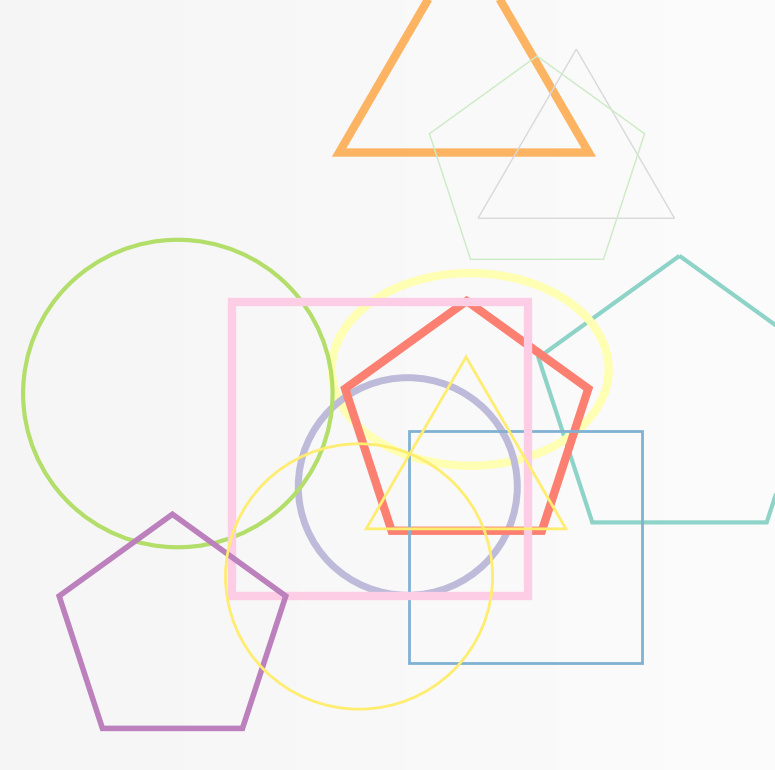[{"shape": "pentagon", "thickness": 1.5, "radius": 0.96, "center": [0.877, 0.476]}, {"shape": "oval", "thickness": 3, "radius": 0.89, "center": [0.607, 0.52]}, {"shape": "circle", "thickness": 2.5, "radius": 0.71, "center": [0.526, 0.368]}, {"shape": "pentagon", "thickness": 3, "radius": 0.82, "center": [0.602, 0.444]}, {"shape": "square", "thickness": 1, "radius": 0.75, "center": [0.678, 0.289]}, {"shape": "triangle", "thickness": 3, "radius": 0.93, "center": [0.599, 0.895]}, {"shape": "circle", "thickness": 1.5, "radius": 1.0, "center": [0.229, 0.489]}, {"shape": "square", "thickness": 3, "radius": 0.95, "center": [0.491, 0.417]}, {"shape": "triangle", "thickness": 0.5, "radius": 0.73, "center": [0.744, 0.79]}, {"shape": "pentagon", "thickness": 2, "radius": 0.77, "center": [0.223, 0.178]}, {"shape": "pentagon", "thickness": 0.5, "radius": 0.73, "center": [0.693, 0.781]}, {"shape": "triangle", "thickness": 1, "radius": 0.74, "center": [0.601, 0.388]}, {"shape": "circle", "thickness": 1, "radius": 0.86, "center": [0.463, 0.251]}]